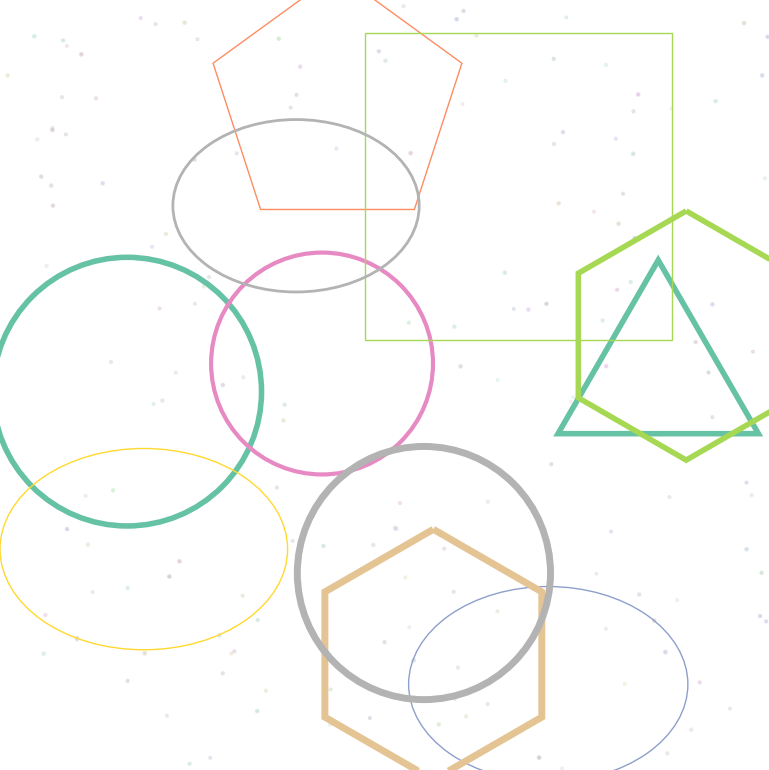[{"shape": "triangle", "thickness": 2, "radius": 0.75, "center": [0.855, 0.512]}, {"shape": "circle", "thickness": 2, "radius": 0.87, "center": [0.165, 0.491]}, {"shape": "pentagon", "thickness": 0.5, "radius": 0.85, "center": [0.438, 0.865]}, {"shape": "oval", "thickness": 0.5, "radius": 0.91, "center": [0.712, 0.111]}, {"shape": "circle", "thickness": 1.5, "radius": 0.72, "center": [0.418, 0.528]}, {"shape": "square", "thickness": 0.5, "radius": 1.0, "center": [0.673, 0.758]}, {"shape": "hexagon", "thickness": 2, "radius": 0.81, "center": [0.891, 0.564]}, {"shape": "oval", "thickness": 0.5, "radius": 0.93, "center": [0.187, 0.287]}, {"shape": "hexagon", "thickness": 2.5, "radius": 0.81, "center": [0.563, 0.15]}, {"shape": "oval", "thickness": 1, "radius": 0.8, "center": [0.384, 0.733]}, {"shape": "circle", "thickness": 2.5, "radius": 0.82, "center": [0.551, 0.256]}]